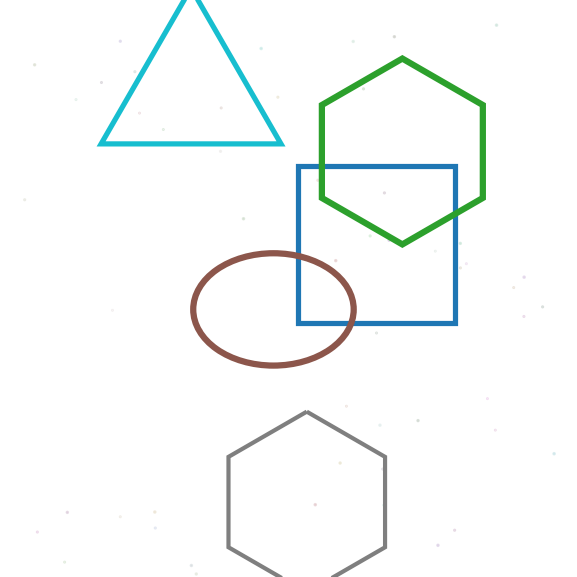[{"shape": "square", "thickness": 2.5, "radius": 0.68, "center": [0.652, 0.576]}, {"shape": "hexagon", "thickness": 3, "radius": 0.8, "center": [0.697, 0.737]}, {"shape": "oval", "thickness": 3, "radius": 0.69, "center": [0.474, 0.463]}, {"shape": "hexagon", "thickness": 2, "radius": 0.78, "center": [0.531, 0.13]}, {"shape": "triangle", "thickness": 2.5, "radius": 0.9, "center": [0.331, 0.84]}]